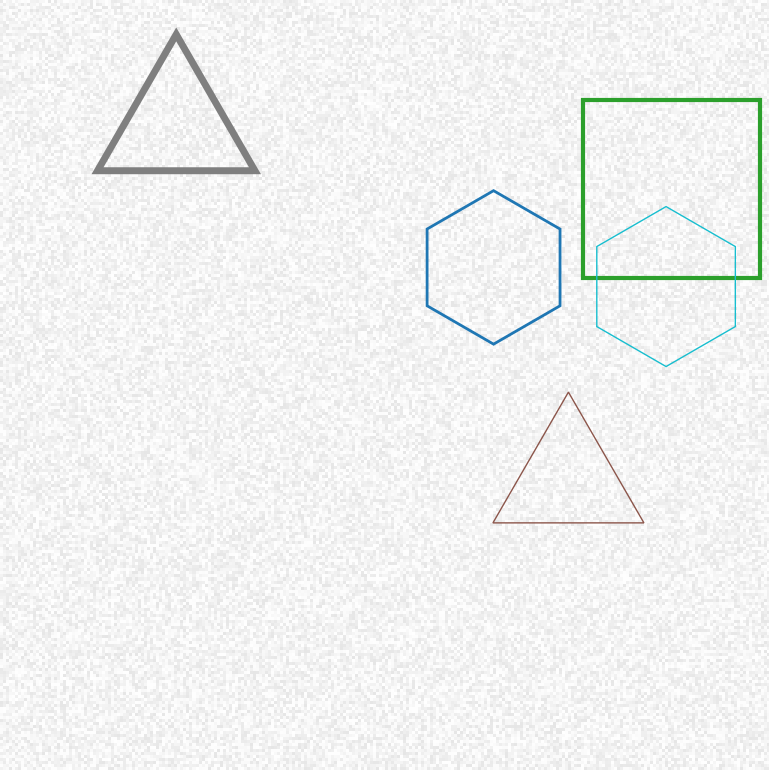[{"shape": "hexagon", "thickness": 1, "radius": 0.5, "center": [0.641, 0.653]}, {"shape": "square", "thickness": 1.5, "radius": 0.58, "center": [0.872, 0.755]}, {"shape": "triangle", "thickness": 0.5, "radius": 0.57, "center": [0.738, 0.378]}, {"shape": "triangle", "thickness": 2.5, "radius": 0.59, "center": [0.229, 0.837]}, {"shape": "hexagon", "thickness": 0.5, "radius": 0.52, "center": [0.865, 0.628]}]